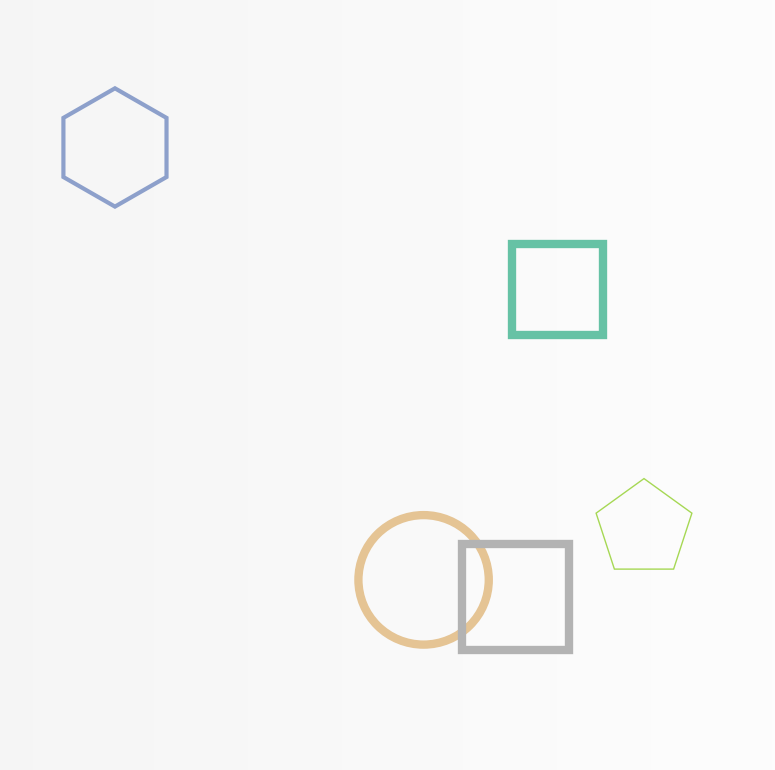[{"shape": "square", "thickness": 3, "radius": 0.29, "center": [0.719, 0.624]}, {"shape": "hexagon", "thickness": 1.5, "radius": 0.38, "center": [0.148, 0.808]}, {"shape": "pentagon", "thickness": 0.5, "radius": 0.32, "center": [0.831, 0.313]}, {"shape": "circle", "thickness": 3, "radius": 0.42, "center": [0.547, 0.247]}, {"shape": "square", "thickness": 3, "radius": 0.34, "center": [0.666, 0.224]}]